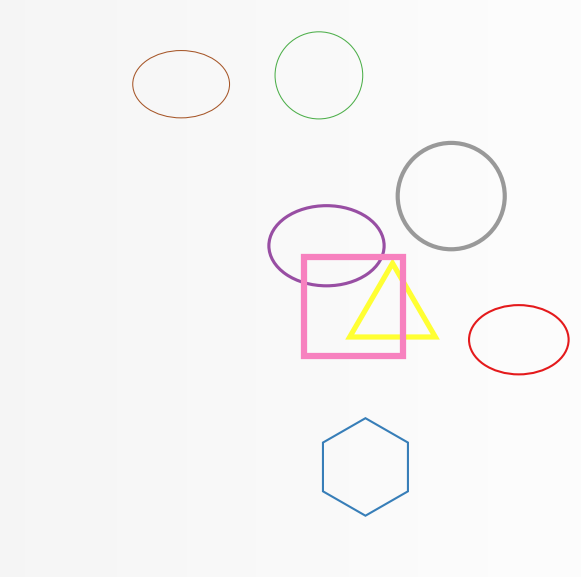[{"shape": "oval", "thickness": 1, "radius": 0.43, "center": [0.893, 0.411]}, {"shape": "hexagon", "thickness": 1, "radius": 0.42, "center": [0.629, 0.191]}, {"shape": "circle", "thickness": 0.5, "radius": 0.38, "center": [0.549, 0.869]}, {"shape": "oval", "thickness": 1.5, "radius": 0.5, "center": [0.562, 0.574]}, {"shape": "triangle", "thickness": 2.5, "radius": 0.43, "center": [0.675, 0.458]}, {"shape": "oval", "thickness": 0.5, "radius": 0.42, "center": [0.312, 0.853]}, {"shape": "square", "thickness": 3, "radius": 0.43, "center": [0.608, 0.468]}, {"shape": "circle", "thickness": 2, "radius": 0.46, "center": [0.776, 0.66]}]